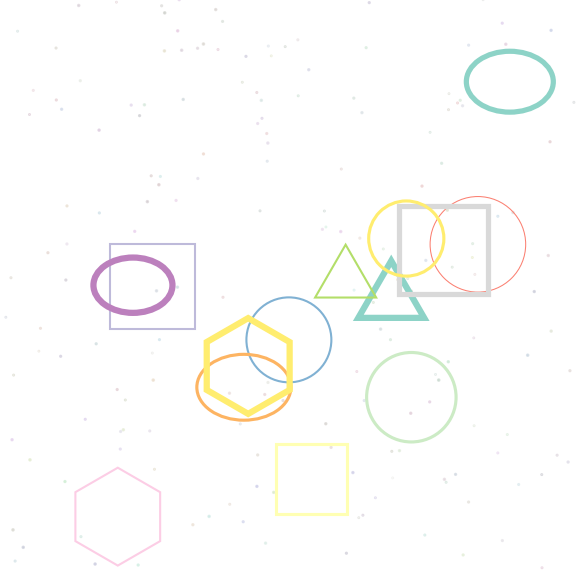[{"shape": "triangle", "thickness": 3, "radius": 0.33, "center": [0.677, 0.482]}, {"shape": "oval", "thickness": 2.5, "radius": 0.38, "center": [0.883, 0.858]}, {"shape": "square", "thickness": 1.5, "radius": 0.3, "center": [0.54, 0.17]}, {"shape": "square", "thickness": 1, "radius": 0.37, "center": [0.264, 0.504]}, {"shape": "circle", "thickness": 0.5, "radius": 0.41, "center": [0.828, 0.576]}, {"shape": "circle", "thickness": 1, "radius": 0.37, "center": [0.5, 0.411]}, {"shape": "oval", "thickness": 1.5, "radius": 0.41, "center": [0.422, 0.329]}, {"shape": "triangle", "thickness": 1, "radius": 0.31, "center": [0.598, 0.514]}, {"shape": "hexagon", "thickness": 1, "radius": 0.42, "center": [0.204, 0.105]}, {"shape": "square", "thickness": 2.5, "radius": 0.38, "center": [0.768, 0.566]}, {"shape": "oval", "thickness": 3, "radius": 0.34, "center": [0.23, 0.505]}, {"shape": "circle", "thickness": 1.5, "radius": 0.39, "center": [0.712, 0.311]}, {"shape": "hexagon", "thickness": 3, "radius": 0.41, "center": [0.43, 0.365]}, {"shape": "circle", "thickness": 1.5, "radius": 0.33, "center": [0.704, 0.586]}]